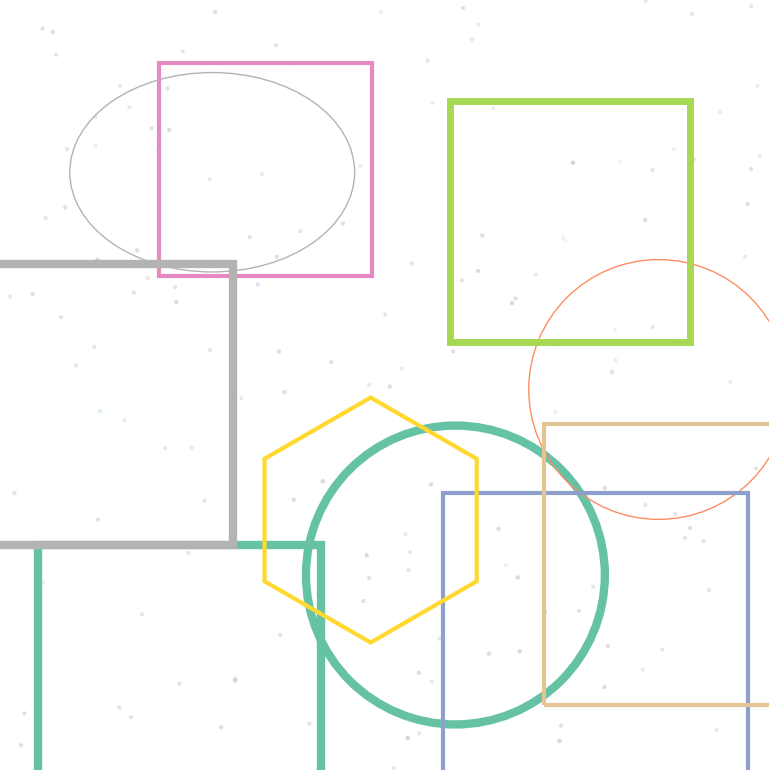[{"shape": "circle", "thickness": 3, "radius": 0.97, "center": [0.591, 0.253]}, {"shape": "square", "thickness": 3, "radius": 0.92, "center": [0.233, 0.109]}, {"shape": "circle", "thickness": 0.5, "radius": 0.84, "center": [0.855, 0.494]}, {"shape": "square", "thickness": 1.5, "radius": 0.99, "center": [0.773, 0.162]}, {"shape": "square", "thickness": 1.5, "radius": 0.69, "center": [0.345, 0.78]}, {"shape": "square", "thickness": 2.5, "radius": 0.78, "center": [0.74, 0.712]}, {"shape": "hexagon", "thickness": 1.5, "radius": 0.8, "center": [0.481, 0.325]}, {"shape": "square", "thickness": 1.5, "radius": 0.91, "center": [0.889, 0.267]}, {"shape": "oval", "thickness": 0.5, "radius": 0.92, "center": [0.276, 0.776]}, {"shape": "square", "thickness": 3, "radius": 0.91, "center": [0.121, 0.475]}]